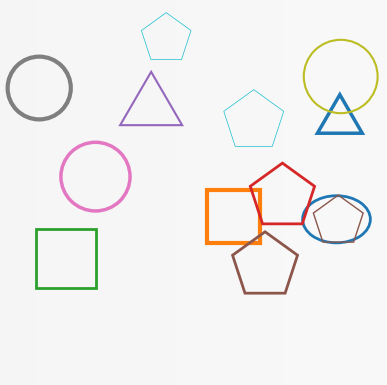[{"shape": "oval", "thickness": 2, "radius": 0.44, "center": [0.868, 0.43]}, {"shape": "triangle", "thickness": 2.5, "radius": 0.33, "center": [0.877, 0.687]}, {"shape": "square", "thickness": 3, "radius": 0.34, "center": [0.603, 0.437]}, {"shape": "square", "thickness": 2, "radius": 0.38, "center": [0.17, 0.328]}, {"shape": "pentagon", "thickness": 2, "radius": 0.44, "center": [0.729, 0.489]}, {"shape": "triangle", "thickness": 1.5, "radius": 0.46, "center": [0.39, 0.721]}, {"shape": "pentagon", "thickness": 1, "radius": 0.34, "center": [0.873, 0.426]}, {"shape": "pentagon", "thickness": 2, "radius": 0.44, "center": [0.684, 0.31]}, {"shape": "circle", "thickness": 2.5, "radius": 0.45, "center": [0.246, 0.541]}, {"shape": "circle", "thickness": 3, "radius": 0.41, "center": [0.101, 0.771]}, {"shape": "circle", "thickness": 1.5, "radius": 0.48, "center": [0.879, 0.801]}, {"shape": "pentagon", "thickness": 0.5, "radius": 0.41, "center": [0.655, 0.686]}, {"shape": "pentagon", "thickness": 0.5, "radius": 0.34, "center": [0.429, 0.9]}]